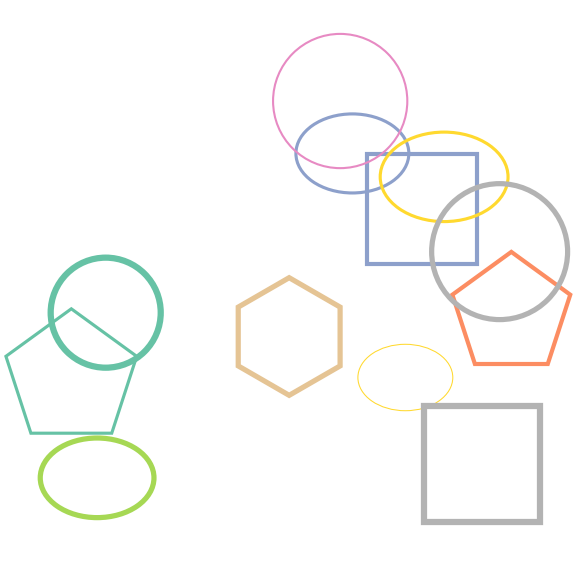[{"shape": "pentagon", "thickness": 1.5, "radius": 0.6, "center": [0.123, 0.345]}, {"shape": "circle", "thickness": 3, "radius": 0.48, "center": [0.183, 0.458]}, {"shape": "pentagon", "thickness": 2, "radius": 0.54, "center": [0.885, 0.456]}, {"shape": "square", "thickness": 2, "radius": 0.48, "center": [0.731, 0.637]}, {"shape": "oval", "thickness": 1.5, "radius": 0.49, "center": [0.61, 0.733]}, {"shape": "circle", "thickness": 1, "radius": 0.58, "center": [0.589, 0.824]}, {"shape": "oval", "thickness": 2.5, "radius": 0.49, "center": [0.168, 0.172]}, {"shape": "oval", "thickness": 0.5, "radius": 0.41, "center": [0.702, 0.345]}, {"shape": "oval", "thickness": 1.5, "radius": 0.55, "center": [0.769, 0.693]}, {"shape": "hexagon", "thickness": 2.5, "radius": 0.51, "center": [0.501, 0.416]}, {"shape": "circle", "thickness": 2.5, "radius": 0.59, "center": [0.865, 0.563]}, {"shape": "square", "thickness": 3, "radius": 0.5, "center": [0.835, 0.195]}]